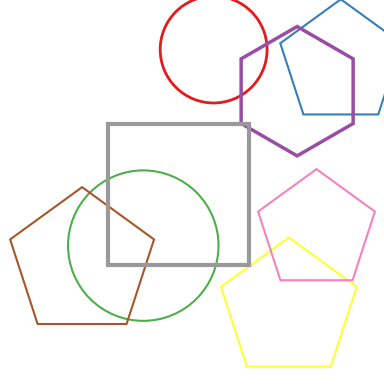[{"shape": "circle", "thickness": 2, "radius": 0.69, "center": [0.555, 0.871]}, {"shape": "pentagon", "thickness": 1.5, "radius": 0.83, "center": [0.885, 0.837]}, {"shape": "circle", "thickness": 1.5, "radius": 0.98, "center": [0.372, 0.362]}, {"shape": "hexagon", "thickness": 2.5, "radius": 0.84, "center": [0.772, 0.763]}, {"shape": "pentagon", "thickness": 1.5, "radius": 0.93, "center": [0.75, 0.198]}, {"shape": "pentagon", "thickness": 1.5, "radius": 0.98, "center": [0.213, 0.317]}, {"shape": "pentagon", "thickness": 1.5, "radius": 0.8, "center": [0.822, 0.401]}, {"shape": "square", "thickness": 3, "radius": 0.92, "center": [0.464, 0.494]}]